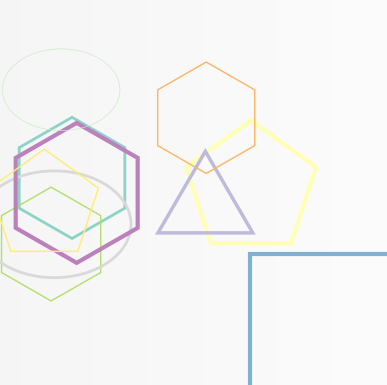[{"shape": "hexagon", "thickness": 2, "radius": 0.79, "center": [0.186, 0.538]}, {"shape": "pentagon", "thickness": 3, "radius": 0.88, "center": [0.648, 0.511]}, {"shape": "triangle", "thickness": 2.5, "radius": 0.71, "center": [0.53, 0.466]}, {"shape": "square", "thickness": 3, "radius": 0.95, "center": [0.834, 0.15]}, {"shape": "hexagon", "thickness": 1, "radius": 0.72, "center": [0.532, 0.694]}, {"shape": "hexagon", "thickness": 1, "radius": 0.74, "center": [0.132, 0.366]}, {"shape": "oval", "thickness": 2, "radius": 0.99, "center": [0.14, 0.417]}, {"shape": "hexagon", "thickness": 3, "radius": 0.91, "center": [0.198, 0.499]}, {"shape": "oval", "thickness": 0.5, "radius": 0.76, "center": [0.158, 0.767]}, {"shape": "pentagon", "thickness": 1, "radius": 0.73, "center": [0.114, 0.466]}]